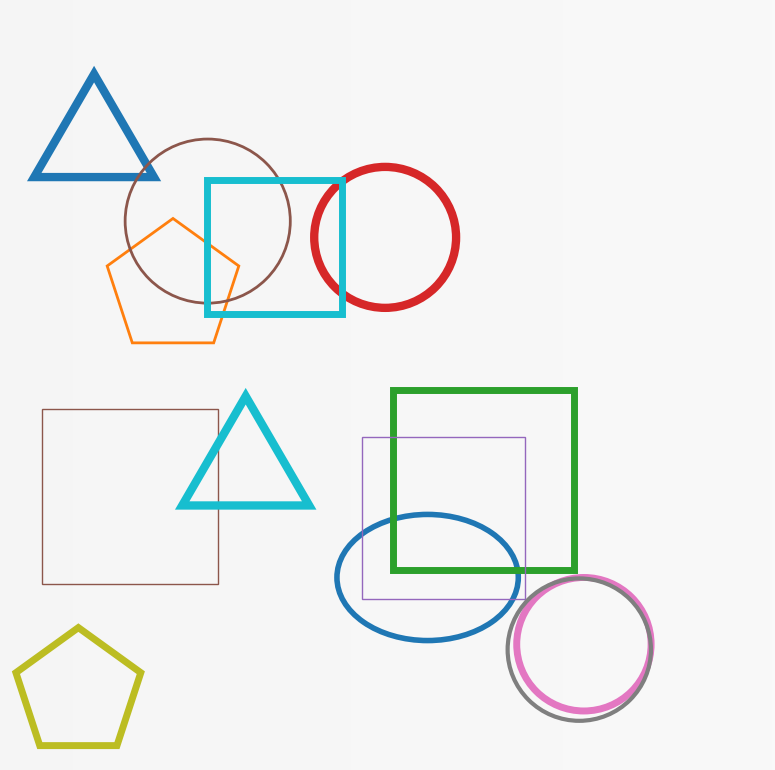[{"shape": "oval", "thickness": 2, "radius": 0.59, "center": [0.552, 0.25]}, {"shape": "triangle", "thickness": 3, "radius": 0.45, "center": [0.121, 0.815]}, {"shape": "pentagon", "thickness": 1, "radius": 0.45, "center": [0.223, 0.627]}, {"shape": "square", "thickness": 2.5, "radius": 0.58, "center": [0.624, 0.377]}, {"shape": "circle", "thickness": 3, "radius": 0.46, "center": [0.497, 0.692]}, {"shape": "square", "thickness": 0.5, "radius": 0.52, "center": [0.572, 0.327]}, {"shape": "square", "thickness": 0.5, "radius": 0.57, "center": [0.168, 0.356]}, {"shape": "circle", "thickness": 1, "radius": 0.53, "center": [0.268, 0.713]}, {"shape": "circle", "thickness": 2.5, "radius": 0.43, "center": [0.753, 0.163]}, {"shape": "circle", "thickness": 1.5, "radius": 0.46, "center": [0.747, 0.156]}, {"shape": "pentagon", "thickness": 2.5, "radius": 0.42, "center": [0.101, 0.1]}, {"shape": "square", "thickness": 2.5, "radius": 0.44, "center": [0.355, 0.679]}, {"shape": "triangle", "thickness": 3, "radius": 0.47, "center": [0.317, 0.391]}]